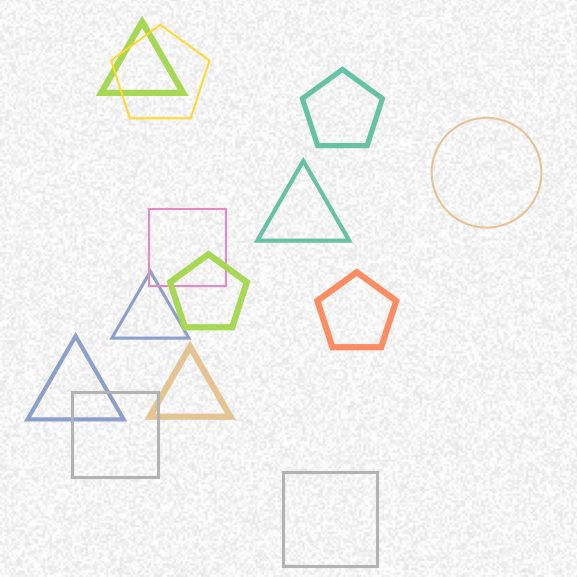[{"shape": "triangle", "thickness": 2, "radius": 0.46, "center": [0.525, 0.628]}, {"shape": "pentagon", "thickness": 2.5, "radius": 0.36, "center": [0.593, 0.806]}, {"shape": "pentagon", "thickness": 3, "radius": 0.36, "center": [0.618, 0.456]}, {"shape": "triangle", "thickness": 2, "radius": 0.48, "center": [0.131, 0.321]}, {"shape": "triangle", "thickness": 1.5, "radius": 0.39, "center": [0.26, 0.452]}, {"shape": "square", "thickness": 1, "radius": 0.33, "center": [0.324, 0.57]}, {"shape": "triangle", "thickness": 3, "radius": 0.41, "center": [0.246, 0.879]}, {"shape": "pentagon", "thickness": 3, "radius": 0.35, "center": [0.361, 0.489]}, {"shape": "pentagon", "thickness": 1, "radius": 0.45, "center": [0.278, 0.867]}, {"shape": "circle", "thickness": 1, "radius": 0.48, "center": [0.843, 0.7]}, {"shape": "triangle", "thickness": 3, "radius": 0.4, "center": [0.329, 0.318]}, {"shape": "square", "thickness": 1.5, "radius": 0.41, "center": [0.571, 0.1]}, {"shape": "square", "thickness": 1.5, "radius": 0.37, "center": [0.199, 0.247]}]